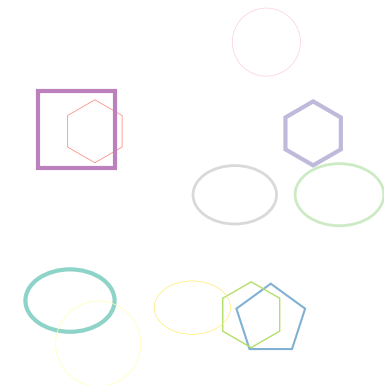[{"shape": "oval", "thickness": 3, "radius": 0.58, "center": [0.182, 0.219]}, {"shape": "circle", "thickness": 0.5, "radius": 0.55, "center": [0.255, 0.107]}, {"shape": "hexagon", "thickness": 3, "radius": 0.42, "center": [0.813, 0.654]}, {"shape": "hexagon", "thickness": 0.5, "radius": 0.41, "center": [0.246, 0.659]}, {"shape": "pentagon", "thickness": 1.5, "radius": 0.47, "center": [0.703, 0.169]}, {"shape": "hexagon", "thickness": 1, "radius": 0.43, "center": [0.652, 0.183]}, {"shape": "circle", "thickness": 0.5, "radius": 0.44, "center": [0.692, 0.891]}, {"shape": "oval", "thickness": 2, "radius": 0.54, "center": [0.61, 0.494]}, {"shape": "square", "thickness": 3, "radius": 0.5, "center": [0.2, 0.664]}, {"shape": "oval", "thickness": 2, "radius": 0.58, "center": [0.882, 0.494]}, {"shape": "oval", "thickness": 0.5, "radius": 0.5, "center": [0.5, 0.201]}]